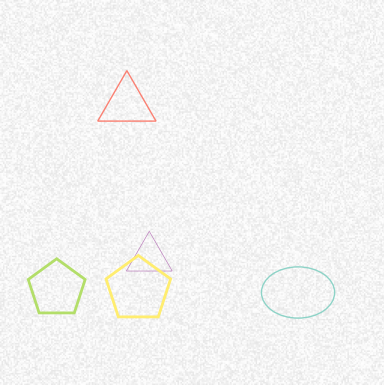[{"shape": "oval", "thickness": 1, "radius": 0.48, "center": [0.774, 0.24]}, {"shape": "triangle", "thickness": 1, "radius": 0.44, "center": [0.33, 0.729]}, {"shape": "pentagon", "thickness": 2, "radius": 0.39, "center": [0.147, 0.25]}, {"shape": "triangle", "thickness": 0.5, "radius": 0.34, "center": [0.388, 0.33]}, {"shape": "pentagon", "thickness": 2, "radius": 0.44, "center": [0.359, 0.248]}]